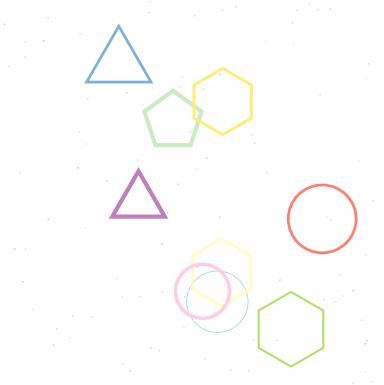[{"shape": "circle", "thickness": 0.5, "radius": 0.4, "center": [0.565, 0.216]}, {"shape": "hexagon", "thickness": 1.5, "radius": 0.44, "center": [0.575, 0.293]}, {"shape": "circle", "thickness": 2, "radius": 0.44, "center": [0.837, 0.431]}, {"shape": "triangle", "thickness": 2, "radius": 0.48, "center": [0.309, 0.835]}, {"shape": "hexagon", "thickness": 1.5, "radius": 0.48, "center": [0.756, 0.145]}, {"shape": "circle", "thickness": 2.5, "radius": 0.35, "center": [0.526, 0.244]}, {"shape": "triangle", "thickness": 3, "radius": 0.39, "center": [0.36, 0.477]}, {"shape": "pentagon", "thickness": 3, "radius": 0.39, "center": [0.449, 0.686]}, {"shape": "hexagon", "thickness": 2, "radius": 0.43, "center": [0.579, 0.736]}]